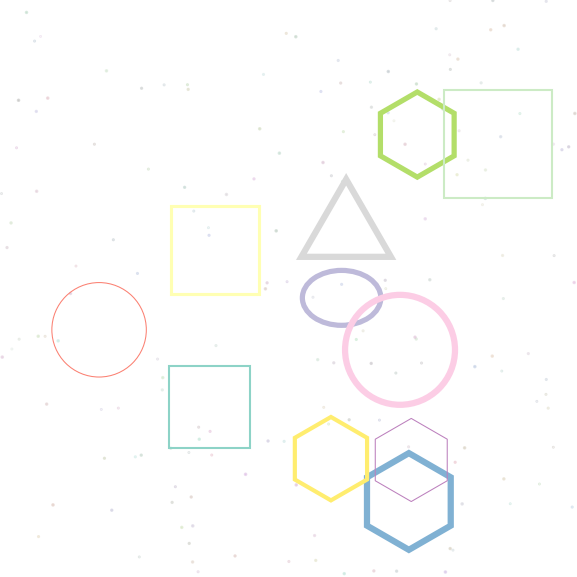[{"shape": "square", "thickness": 1, "radius": 0.35, "center": [0.363, 0.294]}, {"shape": "square", "thickness": 1.5, "radius": 0.38, "center": [0.373, 0.567]}, {"shape": "oval", "thickness": 2.5, "radius": 0.34, "center": [0.592, 0.483]}, {"shape": "circle", "thickness": 0.5, "radius": 0.41, "center": [0.172, 0.428]}, {"shape": "hexagon", "thickness": 3, "radius": 0.42, "center": [0.708, 0.131]}, {"shape": "hexagon", "thickness": 2.5, "radius": 0.37, "center": [0.723, 0.766]}, {"shape": "circle", "thickness": 3, "radius": 0.48, "center": [0.693, 0.393]}, {"shape": "triangle", "thickness": 3, "radius": 0.45, "center": [0.599, 0.599]}, {"shape": "hexagon", "thickness": 0.5, "radius": 0.36, "center": [0.712, 0.203]}, {"shape": "square", "thickness": 1, "radius": 0.47, "center": [0.862, 0.75]}, {"shape": "hexagon", "thickness": 2, "radius": 0.36, "center": [0.573, 0.205]}]